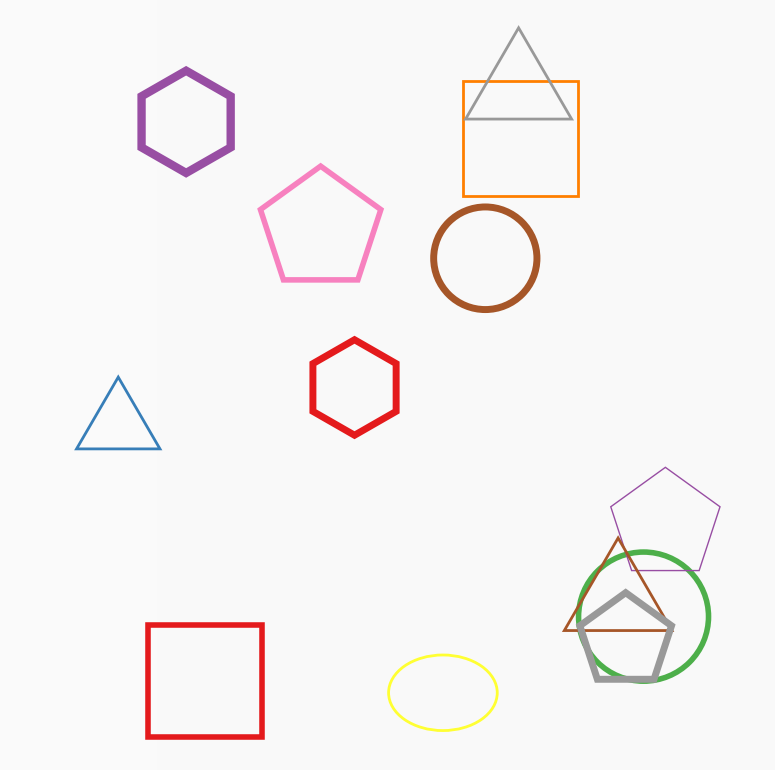[{"shape": "hexagon", "thickness": 2.5, "radius": 0.31, "center": [0.457, 0.497]}, {"shape": "square", "thickness": 2, "radius": 0.37, "center": [0.265, 0.115]}, {"shape": "triangle", "thickness": 1, "radius": 0.31, "center": [0.153, 0.448]}, {"shape": "circle", "thickness": 2, "radius": 0.42, "center": [0.83, 0.199]}, {"shape": "pentagon", "thickness": 0.5, "radius": 0.37, "center": [0.859, 0.319]}, {"shape": "hexagon", "thickness": 3, "radius": 0.33, "center": [0.24, 0.842]}, {"shape": "square", "thickness": 1, "radius": 0.37, "center": [0.672, 0.82]}, {"shape": "oval", "thickness": 1, "radius": 0.35, "center": [0.572, 0.1]}, {"shape": "triangle", "thickness": 1, "radius": 0.4, "center": [0.798, 0.221]}, {"shape": "circle", "thickness": 2.5, "radius": 0.33, "center": [0.626, 0.665]}, {"shape": "pentagon", "thickness": 2, "radius": 0.41, "center": [0.414, 0.703]}, {"shape": "triangle", "thickness": 1, "radius": 0.39, "center": [0.669, 0.885]}, {"shape": "pentagon", "thickness": 2.5, "radius": 0.31, "center": [0.807, 0.168]}]